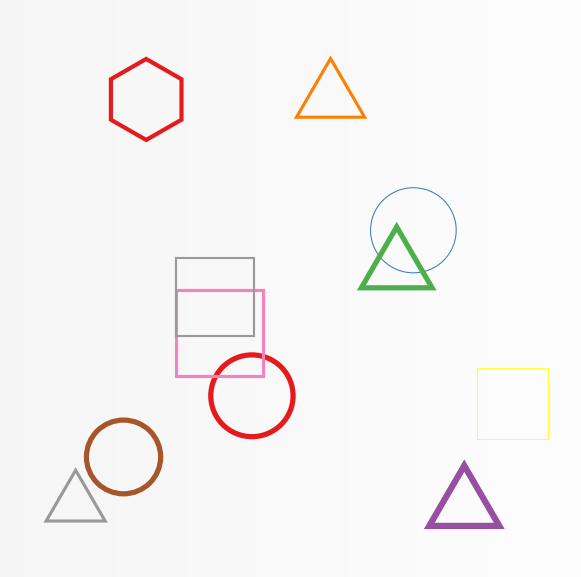[{"shape": "hexagon", "thickness": 2, "radius": 0.35, "center": [0.252, 0.827]}, {"shape": "circle", "thickness": 2.5, "radius": 0.35, "center": [0.433, 0.314]}, {"shape": "circle", "thickness": 0.5, "radius": 0.37, "center": [0.711, 0.6]}, {"shape": "triangle", "thickness": 2.5, "radius": 0.35, "center": [0.682, 0.536]}, {"shape": "triangle", "thickness": 3, "radius": 0.35, "center": [0.799, 0.123]}, {"shape": "triangle", "thickness": 1.5, "radius": 0.34, "center": [0.569, 0.83]}, {"shape": "square", "thickness": 0.5, "radius": 0.31, "center": [0.882, 0.3]}, {"shape": "circle", "thickness": 2.5, "radius": 0.32, "center": [0.213, 0.208]}, {"shape": "square", "thickness": 1.5, "radius": 0.37, "center": [0.378, 0.422]}, {"shape": "triangle", "thickness": 1.5, "radius": 0.29, "center": [0.13, 0.126]}, {"shape": "square", "thickness": 1, "radius": 0.34, "center": [0.37, 0.485]}]